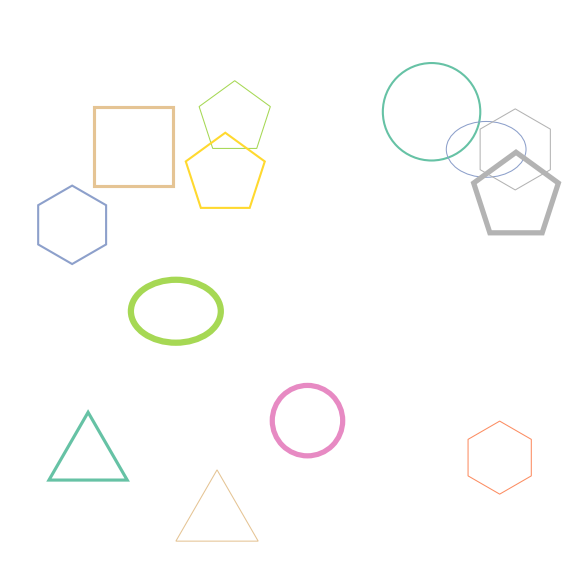[{"shape": "circle", "thickness": 1, "radius": 0.42, "center": [0.747, 0.806]}, {"shape": "triangle", "thickness": 1.5, "radius": 0.39, "center": [0.153, 0.207]}, {"shape": "hexagon", "thickness": 0.5, "radius": 0.32, "center": [0.865, 0.207]}, {"shape": "hexagon", "thickness": 1, "radius": 0.34, "center": [0.125, 0.61]}, {"shape": "oval", "thickness": 0.5, "radius": 0.35, "center": [0.842, 0.74]}, {"shape": "circle", "thickness": 2.5, "radius": 0.3, "center": [0.532, 0.271]}, {"shape": "oval", "thickness": 3, "radius": 0.39, "center": [0.305, 0.46]}, {"shape": "pentagon", "thickness": 0.5, "radius": 0.32, "center": [0.406, 0.795]}, {"shape": "pentagon", "thickness": 1, "radius": 0.36, "center": [0.39, 0.697]}, {"shape": "triangle", "thickness": 0.5, "radius": 0.41, "center": [0.376, 0.103]}, {"shape": "square", "thickness": 1.5, "radius": 0.34, "center": [0.231, 0.745]}, {"shape": "hexagon", "thickness": 0.5, "radius": 0.35, "center": [0.892, 0.74]}, {"shape": "pentagon", "thickness": 2.5, "radius": 0.39, "center": [0.894, 0.658]}]